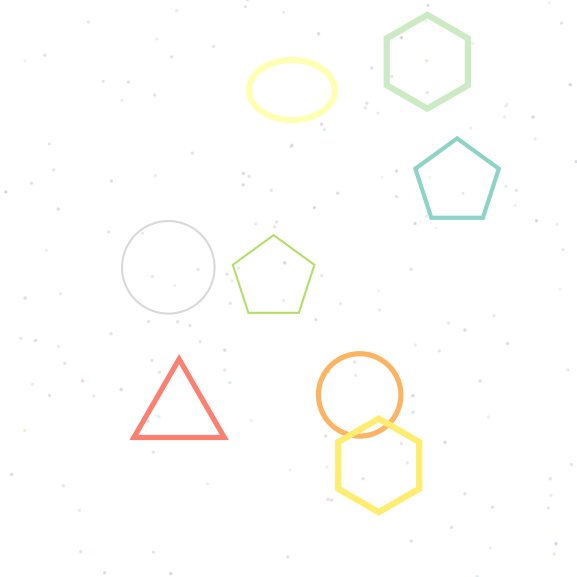[{"shape": "pentagon", "thickness": 2, "radius": 0.38, "center": [0.792, 0.684]}, {"shape": "oval", "thickness": 3, "radius": 0.37, "center": [0.505, 0.843]}, {"shape": "triangle", "thickness": 2.5, "radius": 0.45, "center": [0.31, 0.287]}, {"shape": "circle", "thickness": 2.5, "radius": 0.36, "center": [0.623, 0.315]}, {"shape": "pentagon", "thickness": 1, "radius": 0.37, "center": [0.474, 0.518]}, {"shape": "circle", "thickness": 1, "radius": 0.4, "center": [0.291, 0.536]}, {"shape": "hexagon", "thickness": 3, "radius": 0.41, "center": [0.74, 0.892]}, {"shape": "hexagon", "thickness": 3, "radius": 0.4, "center": [0.656, 0.193]}]